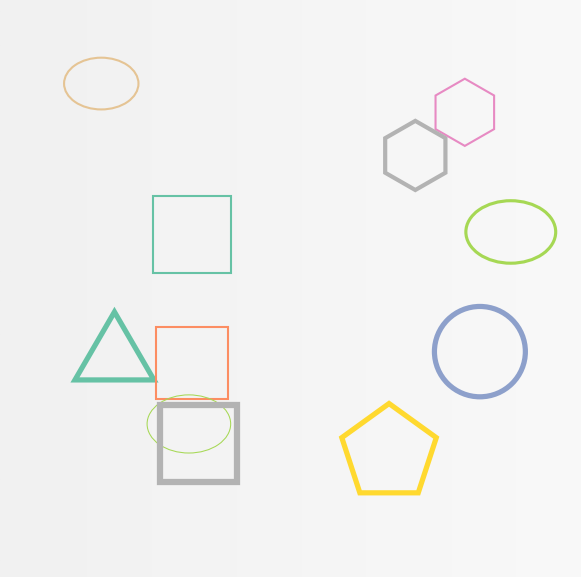[{"shape": "square", "thickness": 1, "radius": 0.33, "center": [0.33, 0.592]}, {"shape": "triangle", "thickness": 2.5, "radius": 0.39, "center": [0.197, 0.38]}, {"shape": "square", "thickness": 1, "radius": 0.31, "center": [0.331, 0.37]}, {"shape": "circle", "thickness": 2.5, "radius": 0.39, "center": [0.826, 0.39]}, {"shape": "hexagon", "thickness": 1, "radius": 0.29, "center": [0.8, 0.805]}, {"shape": "oval", "thickness": 1.5, "radius": 0.39, "center": [0.879, 0.597]}, {"shape": "oval", "thickness": 0.5, "radius": 0.36, "center": [0.325, 0.265]}, {"shape": "pentagon", "thickness": 2.5, "radius": 0.43, "center": [0.669, 0.215]}, {"shape": "oval", "thickness": 1, "radius": 0.32, "center": [0.174, 0.854]}, {"shape": "square", "thickness": 3, "radius": 0.33, "center": [0.342, 0.232]}, {"shape": "hexagon", "thickness": 2, "radius": 0.3, "center": [0.715, 0.73]}]